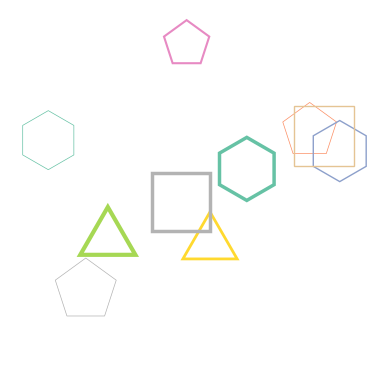[{"shape": "hexagon", "thickness": 2.5, "radius": 0.41, "center": [0.641, 0.561]}, {"shape": "hexagon", "thickness": 0.5, "radius": 0.38, "center": [0.125, 0.636]}, {"shape": "pentagon", "thickness": 0.5, "radius": 0.37, "center": [0.804, 0.66]}, {"shape": "hexagon", "thickness": 1, "radius": 0.4, "center": [0.882, 0.608]}, {"shape": "pentagon", "thickness": 1.5, "radius": 0.31, "center": [0.485, 0.886]}, {"shape": "triangle", "thickness": 3, "radius": 0.41, "center": [0.28, 0.379]}, {"shape": "triangle", "thickness": 2, "radius": 0.41, "center": [0.545, 0.368]}, {"shape": "square", "thickness": 1, "radius": 0.39, "center": [0.842, 0.646]}, {"shape": "pentagon", "thickness": 0.5, "radius": 0.42, "center": [0.223, 0.247]}, {"shape": "square", "thickness": 2.5, "radius": 0.37, "center": [0.469, 0.475]}]